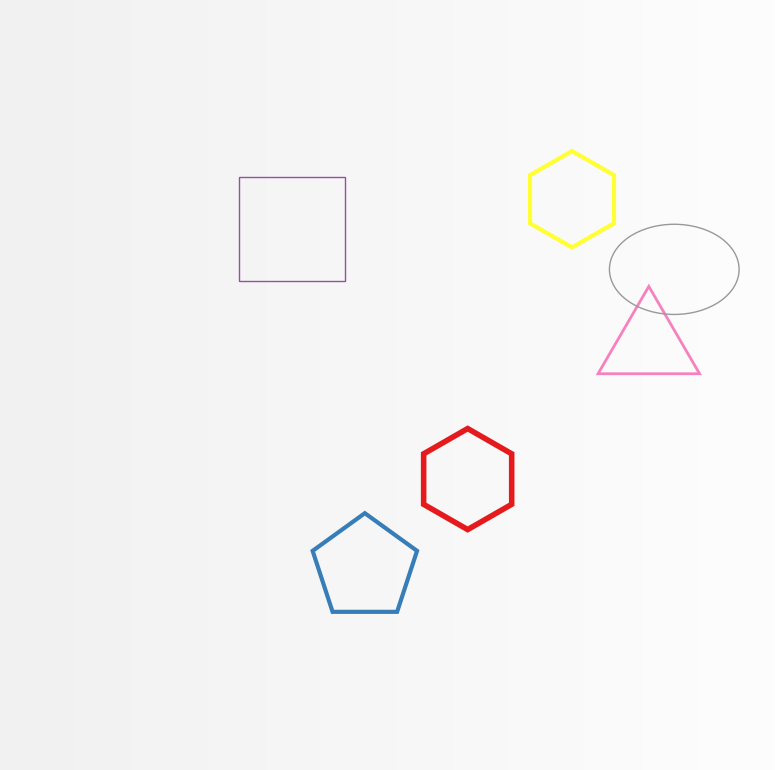[{"shape": "hexagon", "thickness": 2, "radius": 0.33, "center": [0.603, 0.378]}, {"shape": "pentagon", "thickness": 1.5, "radius": 0.35, "center": [0.471, 0.263]}, {"shape": "square", "thickness": 0.5, "radius": 0.34, "center": [0.376, 0.703]}, {"shape": "hexagon", "thickness": 1.5, "radius": 0.31, "center": [0.738, 0.741]}, {"shape": "triangle", "thickness": 1, "radius": 0.38, "center": [0.837, 0.552]}, {"shape": "oval", "thickness": 0.5, "radius": 0.42, "center": [0.87, 0.65]}]